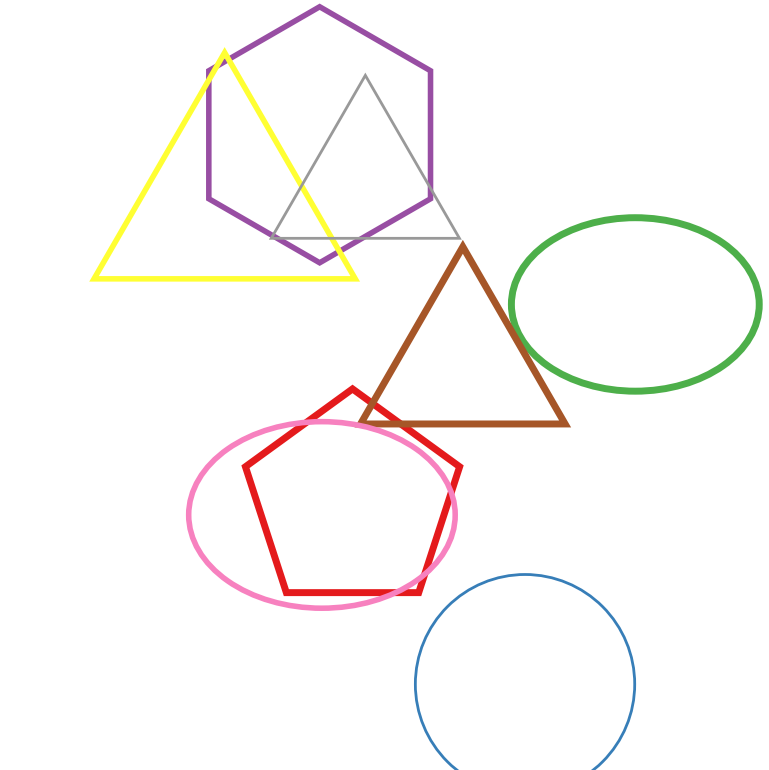[{"shape": "pentagon", "thickness": 2.5, "radius": 0.73, "center": [0.458, 0.349]}, {"shape": "circle", "thickness": 1, "radius": 0.71, "center": [0.682, 0.111]}, {"shape": "oval", "thickness": 2.5, "radius": 0.8, "center": [0.825, 0.605]}, {"shape": "hexagon", "thickness": 2, "radius": 0.83, "center": [0.415, 0.825]}, {"shape": "triangle", "thickness": 2, "radius": 0.98, "center": [0.292, 0.736]}, {"shape": "triangle", "thickness": 2.5, "radius": 0.77, "center": [0.601, 0.526]}, {"shape": "oval", "thickness": 2, "radius": 0.87, "center": [0.418, 0.331]}, {"shape": "triangle", "thickness": 1, "radius": 0.71, "center": [0.474, 0.761]}]